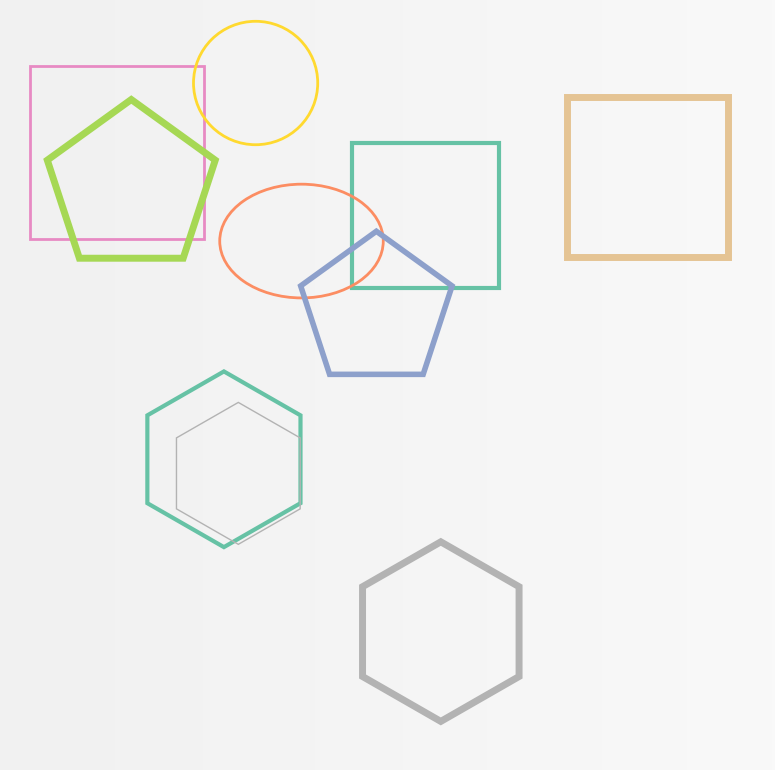[{"shape": "hexagon", "thickness": 1.5, "radius": 0.57, "center": [0.289, 0.404]}, {"shape": "square", "thickness": 1.5, "radius": 0.47, "center": [0.549, 0.72]}, {"shape": "oval", "thickness": 1, "radius": 0.53, "center": [0.389, 0.687]}, {"shape": "pentagon", "thickness": 2, "radius": 0.51, "center": [0.486, 0.597]}, {"shape": "square", "thickness": 1, "radius": 0.56, "center": [0.152, 0.802]}, {"shape": "pentagon", "thickness": 2.5, "radius": 0.57, "center": [0.169, 0.757]}, {"shape": "circle", "thickness": 1, "radius": 0.4, "center": [0.33, 0.892]}, {"shape": "square", "thickness": 2.5, "radius": 0.52, "center": [0.836, 0.771]}, {"shape": "hexagon", "thickness": 0.5, "radius": 0.46, "center": [0.308, 0.385]}, {"shape": "hexagon", "thickness": 2.5, "radius": 0.58, "center": [0.569, 0.18]}]